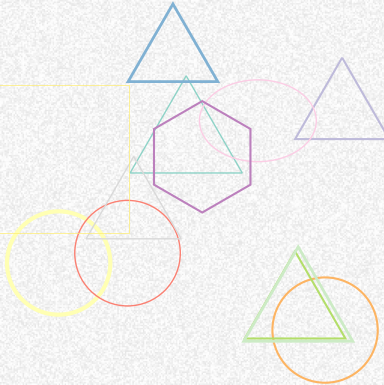[{"shape": "triangle", "thickness": 1, "radius": 0.84, "center": [0.484, 0.635]}, {"shape": "circle", "thickness": 3, "radius": 0.67, "center": [0.152, 0.317]}, {"shape": "triangle", "thickness": 1.5, "radius": 0.71, "center": [0.889, 0.709]}, {"shape": "circle", "thickness": 1, "radius": 0.69, "center": [0.331, 0.342]}, {"shape": "triangle", "thickness": 2, "radius": 0.67, "center": [0.449, 0.855]}, {"shape": "circle", "thickness": 1.5, "radius": 0.68, "center": [0.844, 0.143]}, {"shape": "triangle", "thickness": 1.5, "radius": 0.75, "center": [0.767, 0.196]}, {"shape": "oval", "thickness": 1, "radius": 0.76, "center": [0.67, 0.686]}, {"shape": "triangle", "thickness": 1, "radius": 0.71, "center": [0.347, 0.451]}, {"shape": "hexagon", "thickness": 1.5, "radius": 0.72, "center": [0.525, 0.593]}, {"shape": "triangle", "thickness": 2, "radius": 0.82, "center": [0.775, 0.195]}, {"shape": "square", "thickness": 0.5, "radius": 0.96, "center": [0.143, 0.586]}]